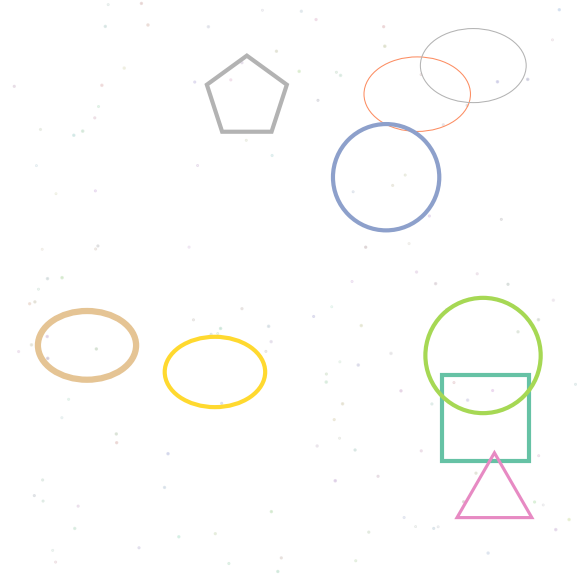[{"shape": "square", "thickness": 2, "radius": 0.38, "center": [0.841, 0.275]}, {"shape": "oval", "thickness": 0.5, "radius": 0.46, "center": [0.722, 0.836]}, {"shape": "circle", "thickness": 2, "radius": 0.46, "center": [0.669, 0.692]}, {"shape": "triangle", "thickness": 1.5, "radius": 0.37, "center": [0.856, 0.14]}, {"shape": "circle", "thickness": 2, "radius": 0.5, "center": [0.836, 0.384]}, {"shape": "oval", "thickness": 2, "radius": 0.43, "center": [0.372, 0.355]}, {"shape": "oval", "thickness": 3, "radius": 0.43, "center": [0.151, 0.401]}, {"shape": "oval", "thickness": 0.5, "radius": 0.46, "center": [0.82, 0.886]}, {"shape": "pentagon", "thickness": 2, "radius": 0.36, "center": [0.427, 0.83]}]